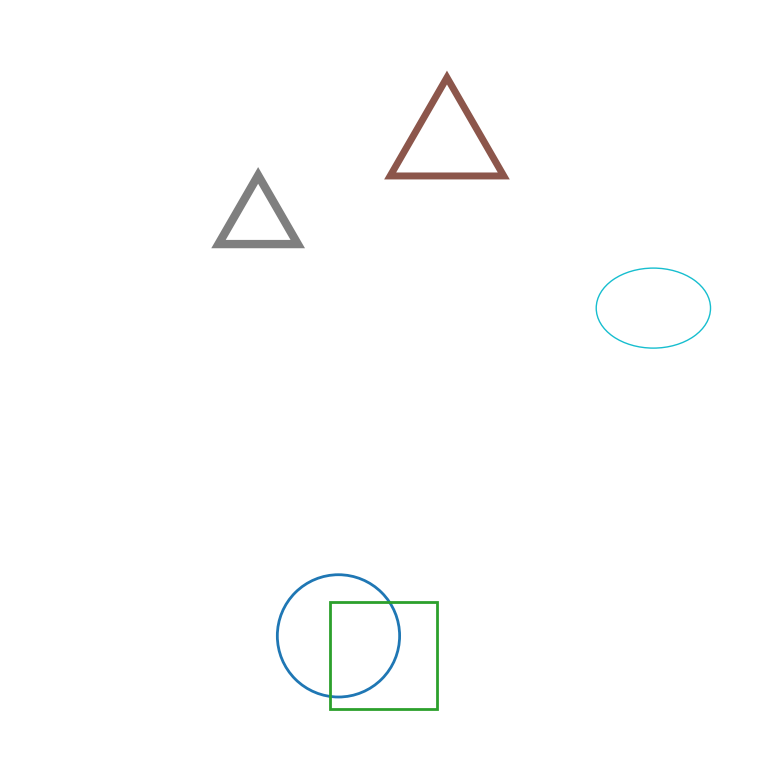[{"shape": "circle", "thickness": 1, "radius": 0.4, "center": [0.44, 0.174]}, {"shape": "square", "thickness": 1, "radius": 0.35, "center": [0.498, 0.149]}, {"shape": "triangle", "thickness": 2.5, "radius": 0.43, "center": [0.58, 0.814]}, {"shape": "triangle", "thickness": 3, "radius": 0.3, "center": [0.335, 0.713]}, {"shape": "oval", "thickness": 0.5, "radius": 0.37, "center": [0.849, 0.6]}]